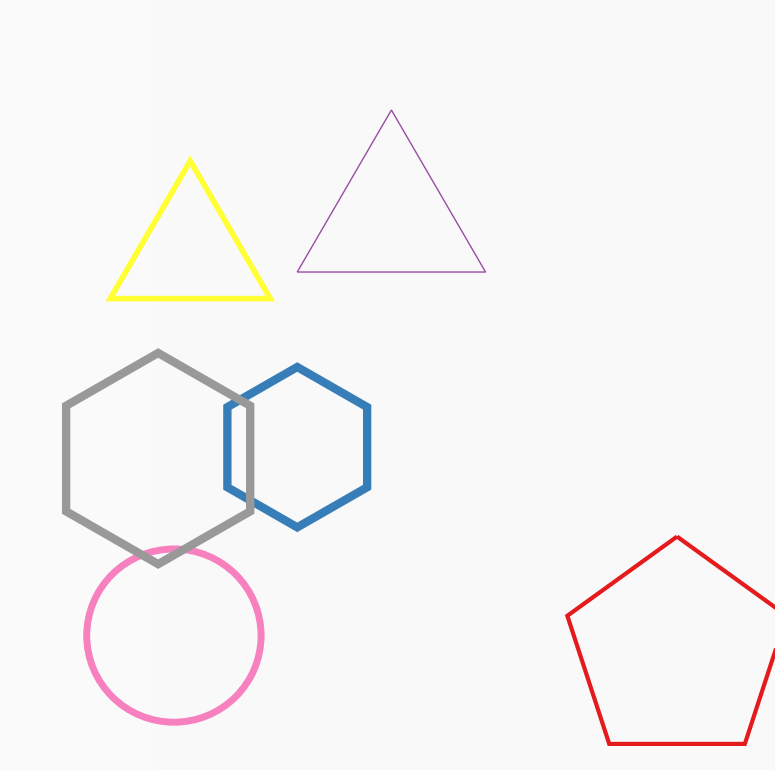[{"shape": "pentagon", "thickness": 1.5, "radius": 0.74, "center": [0.874, 0.154]}, {"shape": "hexagon", "thickness": 3, "radius": 0.52, "center": [0.384, 0.419]}, {"shape": "triangle", "thickness": 0.5, "radius": 0.7, "center": [0.505, 0.717]}, {"shape": "triangle", "thickness": 2, "radius": 0.6, "center": [0.245, 0.672]}, {"shape": "circle", "thickness": 2.5, "radius": 0.56, "center": [0.224, 0.175]}, {"shape": "hexagon", "thickness": 3, "radius": 0.69, "center": [0.204, 0.404]}]